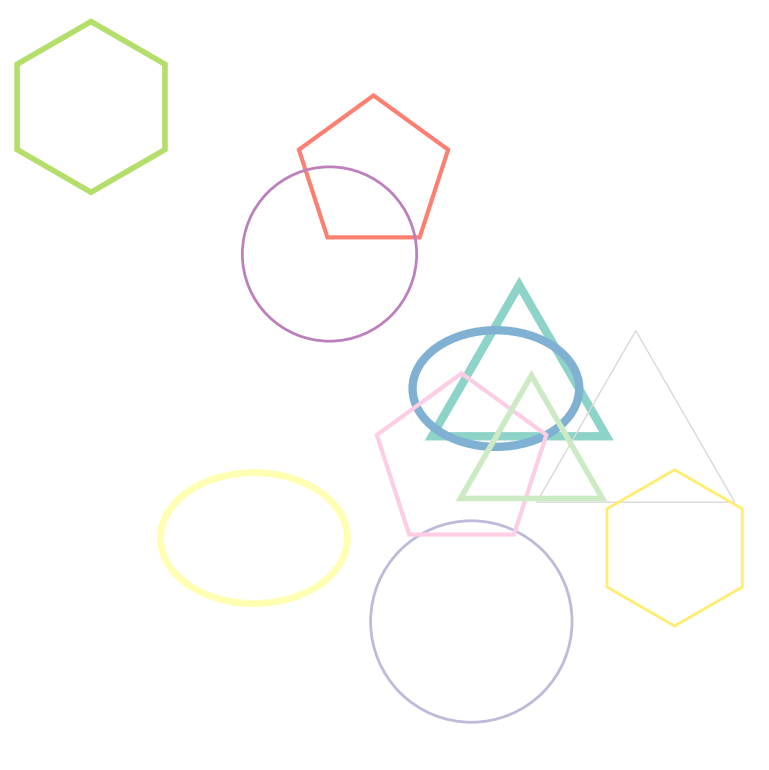[{"shape": "triangle", "thickness": 3, "radius": 0.65, "center": [0.674, 0.499]}, {"shape": "oval", "thickness": 2.5, "radius": 0.61, "center": [0.33, 0.301]}, {"shape": "circle", "thickness": 1, "radius": 0.65, "center": [0.612, 0.193]}, {"shape": "pentagon", "thickness": 1.5, "radius": 0.51, "center": [0.485, 0.774]}, {"shape": "oval", "thickness": 3, "radius": 0.54, "center": [0.644, 0.495]}, {"shape": "hexagon", "thickness": 2, "radius": 0.55, "center": [0.118, 0.861]}, {"shape": "pentagon", "thickness": 1.5, "radius": 0.58, "center": [0.599, 0.399]}, {"shape": "triangle", "thickness": 0.5, "radius": 0.74, "center": [0.826, 0.422]}, {"shape": "circle", "thickness": 1, "radius": 0.57, "center": [0.428, 0.67]}, {"shape": "triangle", "thickness": 2, "radius": 0.53, "center": [0.69, 0.406]}, {"shape": "hexagon", "thickness": 1, "radius": 0.51, "center": [0.876, 0.288]}]